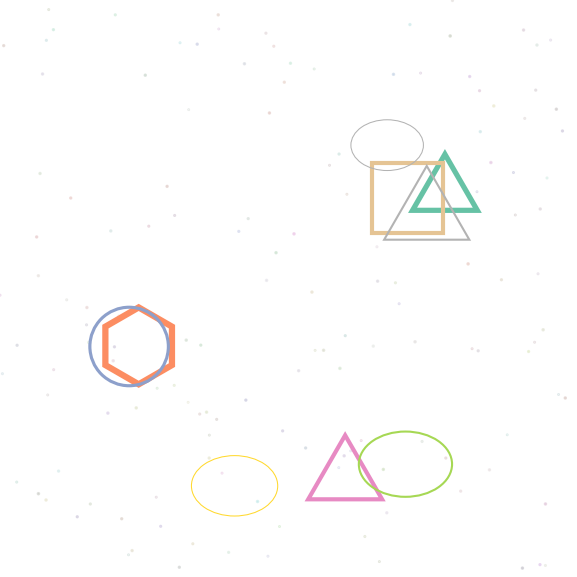[{"shape": "triangle", "thickness": 2.5, "radius": 0.32, "center": [0.77, 0.667]}, {"shape": "hexagon", "thickness": 3, "radius": 0.33, "center": [0.24, 0.4]}, {"shape": "circle", "thickness": 1.5, "radius": 0.34, "center": [0.224, 0.399]}, {"shape": "triangle", "thickness": 2, "radius": 0.37, "center": [0.598, 0.171]}, {"shape": "oval", "thickness": 1, "radius": 0.4, "center": [0.702, 0.195]}, {"shape": "oval", "thickness": 0.5, "radius": 0.37, "center": [0.406, 0.158]}, {"shape": "square", "thickness": 2, "radius": 0.3, "center": [0.706, 0.656]}, {"shape": "triangle", "thickness": 1, "radius": 0.43, "center": [0.739, 0.627]}, {"shape": "oval", "thickness": 0.5, "radius": 0.31, "center": [0.67, 0.748]}]